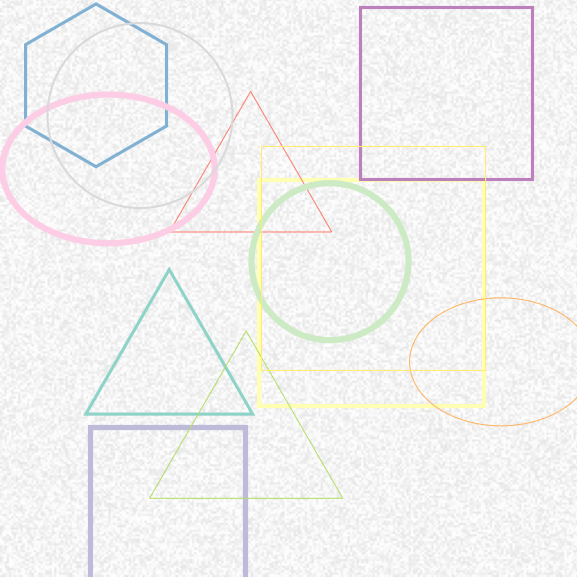[{"shape": "triangle", "thickness": 1.5, "radius": 0.83, "center": [0.293, 0.366]}, {"shape": "square", "thickness": 2, "radius": 0.98, "center": [0.643, 0.491]}, {"shape": "square", "thickness": 2.5, "radius": 0.67, "center": [0.29, 0.126]}, {"shape": "triangle", "thickness": 0.5, "radius": 0.81, "center": [0.434, 0.679]}, {"shape": "hexagon", "thickness": 1.5, "radius": 0.7, "center": [0.166, 0.851]}, {"shape": "oval", "thickness": 0.5, "radius": 0.79, "center": [0.868, 0.373]}, {"shape": "triangle", "thickness": 0.5, "radius": 0.97, "center": [0.426, 0.233]}, {"shape": "oval", "thickness": 3, "radius": 0.92, "center": [0.188, 0.707]}, {"shape": "circle", "thickness": 1, "radius": 0.8, "center": [0.242, 0.799]}, {"shape": "square", "thickness": 1.5, "radius": 0.74, "center": [0.773, 0.838]}, {"shape": "circle", "thickness": 3, "radius": 0.68, "center": [0.571, 0.546]}, {"shape": "square", "thickness": 0.5, "radius": 0.97, "center": [0.645, 0.552]}]